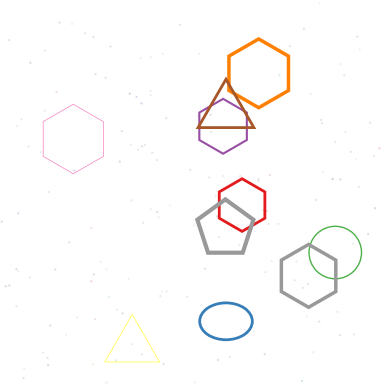[{"shape": "hexagon", "thickness": 2, "radius": 0.34, "center": [0.629, 0.467]}, {"shape": "oval", "thickness": 2, "radius": 0.34, "center": [0.587, 0.165]}, {"shape": "circle", "thickness": 1, "radius": 0.34, "center": [0.871, 0.344]}, {"shape": "hexagon", "thickness": 1.5, "radius": 0.36, "center": [0.579, 0.672]}, {"shape": "hexagon", "thickness": 2.5, "radius": 0.45, "center": [0.672, 0.81]}, {"shape": "triangle", "thickness": 0.5, "radius": 0.41, "center": [0.343, 0.101]}, {"shape": "triangle", "thickness": 2, "radius": 0.42, "center": [0.587, 0.71]}, {"shape": "hexagon", "thickness": 0.5, "radius": 0.45, "center": [0.19, 0.639]}, {"shape": "hexagon", "thickness": 2.5, "radius": 0.41, "center": [0.802, 0.283]}, {"shape": "pentagon", "thickness": 3, "radius": 0.38, "center": [0.585, 0.406]}]